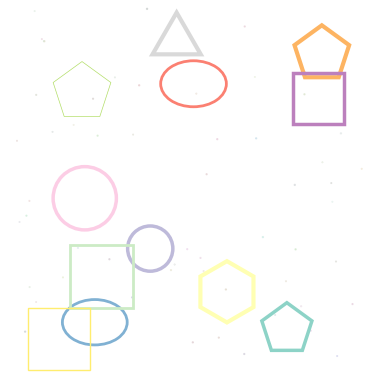[{"shape": "pentagon", "thickness": 2.5, "radius": 0.34, "center": [0.745, 0.145]}, {"shape": "hexagon", "thickness": 3, "radius": 0.4, "center": [0.589, 0.242]}, {"shape": "circle", "thickness": 2.5, "radius": 0.29, "center": [0.39, 0.354]}, {"shape": "oval", "thickness": 2, "radius": 0.43, "center": [0.503, 0.782]}, {"shape": "oval", "thickness": 2, "radius": 0.42, "center": [0.246, 0.163]}, {"shape": "pentagon", "thickness": 3, "radius": 0.37, "center": [0.836, 0.86]}, {"shape": "pentagon", "thickness": 0.5, "radius": 0.39, "center": [0.213, 0.761]}, {"shape": "circle", "thickness": 2.5, "radius": 0.41, "center": [0.22, 0.485]}, {"shape": "triangle", "thickness": 3, "radius": 0.36, "center": [0.459, 0.895]}, {"shape": "square", "thickness": 2.5, "radius": 0.33, "center": [0.826, 0.744]}, {"shape": "square", "thickness": 2, "radius": 0.41, "center": [0.264, 0.281]}, {"shape": "square", "thickness": 1, "radius": 0.4, "center": [0.154, 0.12]}]